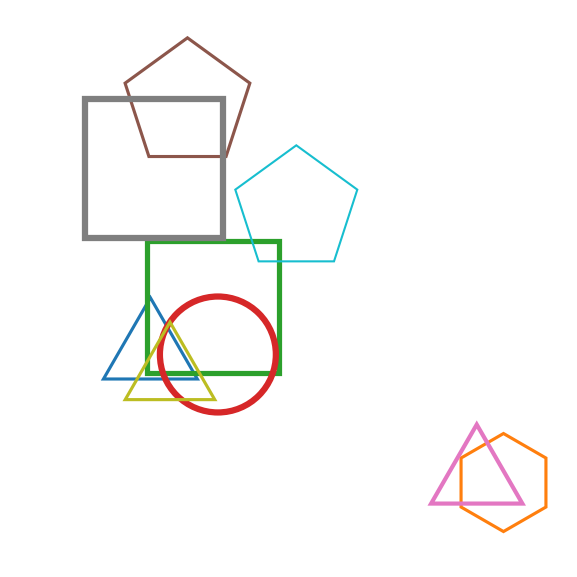[{"shape": "triangle", "thickness": 1.5, "radius": 0.47, "center": [0.26, 0.39]}, {"shape": "hexagon", "thickness": 1.5, "radius": 0.42, "center": [0.872, 0.164]}, {"shape": "square", "thickness": 2.5, "radius": 0.57, "center": [0.369, 0.467]}, {"shape": "circle", "thickness": 3, "radius": 0.5, "center": [0.377, 0.385]}, {"shape": "pentagon", "thickness": 1.5, "radius": 0.57, "center": [0.325, 0.82]}, {"shape": "triangle", "thickness": 2, "radius": 0.46, "center": [0.826, 0.173]}, {"shape": "square", "thickness": 3, "radius": 0.6, "center": [0.267, 0.707]}, {"shape": "triangle", "thickness": 1.5, "radius": 0.45, "center": [0.294, 0.352]}, {"shape": "pentagon", "thickness": 1, "radius": 0.56, "center": [0.513, 0.636]}]